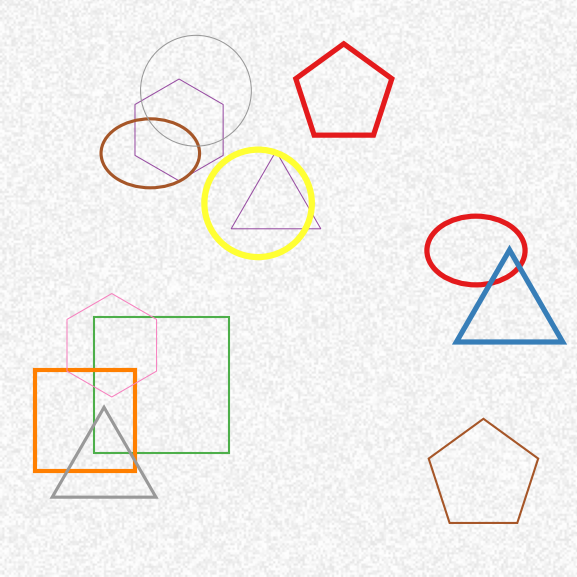[{"shape": "pentagon", "thickness": 2.5, "radius": 0.44, "center": [0.595, 0.836]}, {"shape": "oval", "thickness": 2.5, "radius": 0.42, "center": [0.824, 0.565]}, {"shape": "triangle", "thickness": 2.5, "radius": 0.53, "center": [0.882, 0.46]}, {"shape": "square", "thickness": 1, "radius": 0.59, "center": [0.28, 0.332]}, {"shape": "triangle", "thickness": 0.5, "radius": 0.45, "center": [0.478, 0.648]}, {"shape": "hexagon", "thickness": 0.5, "radius": 0.44, "center": [0.31, 0.774]}, {"shape": "square", "thickness": 2, "radius": 0.44, "center": [0.147, 0.272]}, {"shape": "circle", "thickness": 3, "radius": 0.47, "center": [0.447, 0.647]}, {"shape": "pentagon", "thickness": 1, "radius": 0.5, "center": [0.837, 0.174]}, {"shape": "oval", "thickness": 1.5, "radius": 0.43, "center": [0.26, 0.734]}, {"shape": "hexagon", "thickness": 0.5, "radius": 0.45, "center": [0.194, 0.401]}, {"shape": "triangle", "thickness": 1.5, "radius": 0.52, "center": [0.18, 0.19]}, {"shape": "circle", "thickness": 0.5, "radius": 0.48, "center": [0.339, 0.842]}]